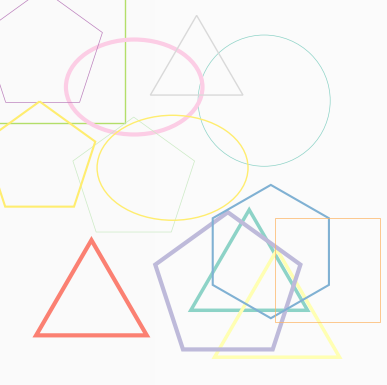[{"shape": "triangle", "thickness": 2.5, "radius": 0.87, "center": [0.643, 0.281]}, {"shape": "circle", "thickness": 0.5, "radius": 0.85, "center": [0.682, 0.739]}, {"shape": "triangle", "thickness": 2.5, "radius": 0.93, "center": [0.715, 0.165]}, {"shape": "pentagon", "thickness": 3, "radius": 0.98, "center": [0.588, 0.252]}, {"shape": "triangle", "thickness": 3, "radius": 0.82, "center": [0.236, 0.211]}, {"shape": "hexagon", "thickness": 1.5, "radius": 0.87, "center": [0.699, 0.347]}, {"shape": "square", "thickness": 0.5, "radius": 0.68, "center": [0.846, 0.298]}, {"shape": "square", "thickness": 1, "radius": 0.85, "center": [0.152, 0.85]}, {"shape": "oval", "thickness": 3, "radius": 0.88, "center": [0.346, 0.774]}, {"shape": "triangle", "thickness": 1, "radius": 0.69, "center": [0.507, 0.822]}, {"shape": "pentagon", "thickness": 0.5, "radius": 0.81, "center": [0.11, 0.865]}, {"shape": "pentagon", "thickness": 0.5, "radius": 0.83, "center": [0.345, 0.531]}, {"shape": "pentagon", "thickness": 1.5, "radius": 0.76, "center": [0.102, 0.585]}, {"shape": "oval", "thickness": 1, "radius": 0.97, "center": [0.445, 0.564]}]